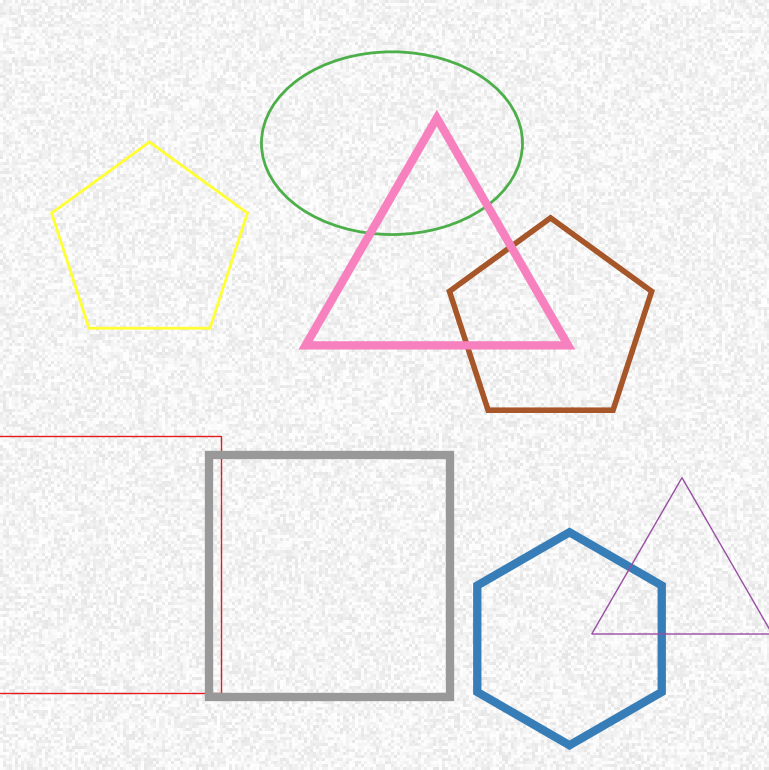[{"shape": "square", "thickness": 0.5, "radius": 0.84, "center": [0.119, 0.267]}, {"shape": "hexagon", "thickness": 3, "radius": 0.69, "center": [0.74, 0.17]}, {"shape": "oval", "thickness": 1, "radius": 0.85, "center": [0.509, 0.814]}, {"shape": "triangle", "thickness": 0.5, "radius": 0.68, "center": [0.886, 0.244]}, {"shape": "pentagon", "thickness": 1, "radius": 0.67, "center": [0.194, 0.682]}, {"shape": "pentagon", "thickness": 2, "radius": 0.69, "center": [0.715, 0.579]}, {"shape": "triangle", "thickness": 3, "radius": 0.98, "center": [0.567, 0.65]}, {"shape": "square", "thickness": 3, "radius": 0.78, "center": [0.428, 0.252]}]